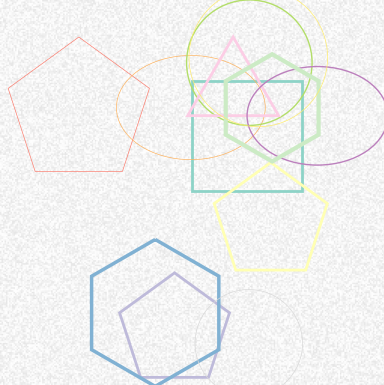[{"shape": "square", "thickness": 2, "radius": 0.72, "center": [0.642, 0.646]}, {"shape": "pentagon", "thickness": 2, "radius": 0.77, "center": [0.703, 0.424]}, {"shape": "pentagon", "thickness": 2, "radius": 0.75, "center": [0.453, 0.141]}, {"shape": "pentagon", "thickness": 0.5, "radius": 0.96, "center": [0.205, 0.711]}, {"shape": "hexagon", "thickness": 2.5, "radius": 0.95, "center": [0.403, 0.187]}, {"shape": "oval", "thickness": 0.5, "radius": 0.97, "center": [0.496, 0.721]}, {"shape": "circle", "thickness": 1, "radius": 0.81, "center": [0.648, 0.837]}, {"shape": "triangle", "thickness": 2, "radius": 0.68, "center": [0.606, 0.768]}, {"shape": "circle", "thickness": 0.5, "radius": 0.7, "center": [0.646, 0.108]}, {"shape": "oval", "thickness": 1, "radius": 0.91, "center": [0.825, 0.699]}, {"shape": "hexagon", "thickness": 3, "radius": 0.7, "center": [0.707, 0.72]}, {"shape": "circle", "thickness": 0.5, "radius": 0.9, "center": [0.671, 0.851]}]